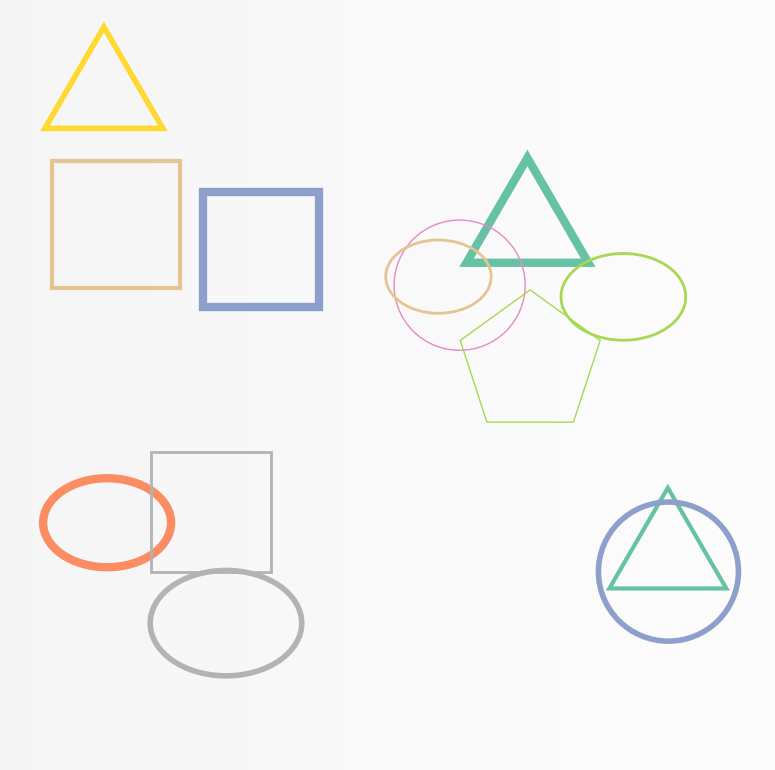[{"shape": "triangle", "thickness": 3, "radius": 0.45, "center": [0.68, 0.704]}, {"shape": "triangle", "thickness": 1.5, "radius": 0.44, "center": [0.862, 0.279]}, {"shape": "oval", "thickness": 3, "radius": 0.41, "center": [0.138, 0.321]}, {"shape": "circle", "thickness": 2, "radius": 0.45, "center": [0.862, 0.258]}, {"shape": "square", "thickness": 3, "radius": 0.37, "center": [0.337, 0.676]}, {"shape": "circle", "thickness": 0.5, "radius": 0.42, "center": [0.593, 0.63]}, {"shape": "pentagon", "thickness": 0.5, "radius": 0.47, "center": [0.684, 0.529]}, {"shape": "oval", "thickness": 1, "radius": 0.4, "center": [0.804, 0.614]}, {"shape": "triangle", "thickness": 2, "radius": 0.44, "center": [0.134, 0.877]}, {"shape": "oval", "thickness": 1, "radius": 0.34, "center": [0.566, 0.641]}, {"shape": "square", "thickness": 1.5, "radius": 0.41, "center": [0.15, 0.709]}, {"shape": "oval", "thickness": 2, "radius": 0.49, "center": [0.292, 0.191]}, {"shape": "square", "thickness": 1, "radius": 0.39, "center": [0.272, 0.335]}]